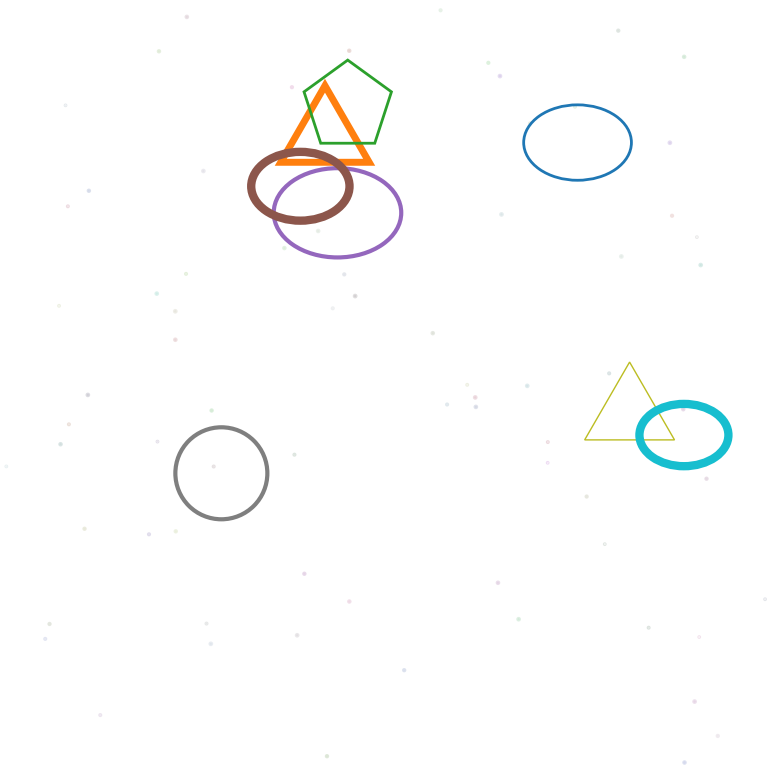[{"shape": "oval", "thickness": 1, "radius": 0.35, "center": [0.75, 0.815]}, {"shape": "triangle", "thickness": 2.5, "radius": 0.33, "center": [0.422, 0.822]}, {"shape": "pentagon", "thickness": 1, "radius": 0.3, "center": [0.452, 0.862]}, {"shape": "oval", "thickness": 1.5, "radius": 0.41, "center": [0.438, 0.724]}, {"shape": "oval", "thickness": 3, "radius": 0.32, "center": [0.39, 0.758]}, {"shape": "circle", "thickness": 1.5, "radius": 0.3, "center": [0.287, 0.385]}, {"shape": "triangle", "thickness": 0.5, "radius": 0.34, "center": [0.818, 0.462]}, {"shape": "oval", "thickness": 3, "radius": 0.29, "center": [0.888, 0.435]}]